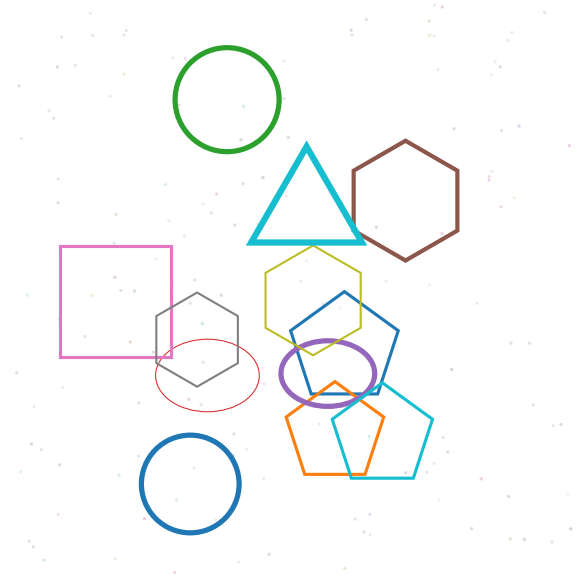[{"shape": "pentagon", "thickness": 1.5, "radius": 0.49, "center": [0.596, 0.396]}, {"shape": "circle", "thickness": 2.5, "radius": 0.42, "center": [0.329, 0.161]}, {"shape": "pentagon", "thickness": 1.5, "radius": 0.44, "center": [0.58, 0.25]}, {"shape": "circle", "thickness": 2.5, "radius": 0.45, "center": [0.393, 0.827]}, {"shape": "oval", "thickness": 0.5, "radius": 0.45, "center": [0.359, 0.349]}, {"shape": "oval", "thickness": 2.5, "radius": 0.41, "center": [0.568, 0.352]}, {"shape": "hexagon", "thickness": 2, "radius": 0.52, "center": [0.702, 0.652]}, {"shape": "square", "thickness": 1.5, "radius": 0.48, "center": [0.2, 0.477]}, {"shape": "hexagon", "thickness": 1, "radius": 0.41, "center": [0.341, 0.411]}, {"shape": "hexagon", "thickness": 1, "radius": 0.48, "center": [0.542, 0.479]}, {"shape": "pentagon", "thickness": 1.5, "radius": 0.46, "center": [0.662, 0.245]}, {"shape": "triangle", "thickness": 3, "radius": 0.55, "center": [0.531, 0.635]}]